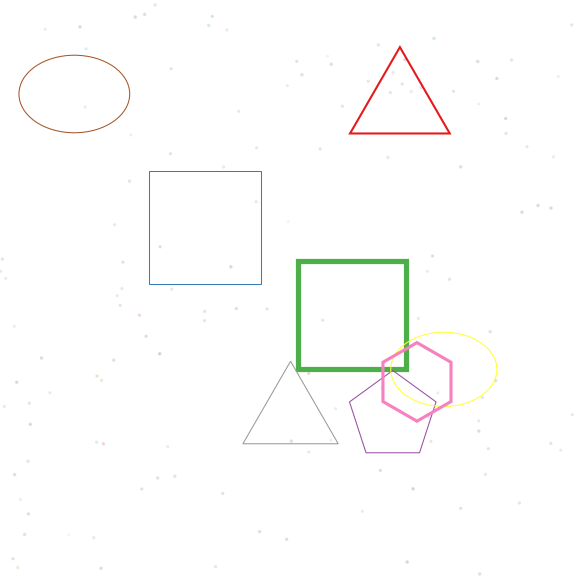[{"shape": "triangle", "thickness": 1, "radius": 0.5, "center": [0.692, 0.818]}, {"shape": "square", "thickness": 0.5, "radius": 0.49, "center": [0.355, 0.605]}, {"shape": "square", "thickness": 2.5, "radius": 0.47, "center": [0.61, 0.454]}, {"shape": "pentagon", "thickness": 0.5, "radius": 0.39, "center": [0.68, 0.279]}, {"shape": "oval", "thickness": 0.5, "radius": 0.46, "center": [0.769, 0.36]}, {"shape": "oval", "thickness": 0.5, "radius": 0.48, "center": [0.129, 0.836]}, {"shape": "hexagon", "thickness": 1.5, "radius": 0.34, "center": [0.722, 0.338]}, {"shape": "triangle", "thickness": 0.5, "radius": 0.48, "center": [0.503, 0.278]}]